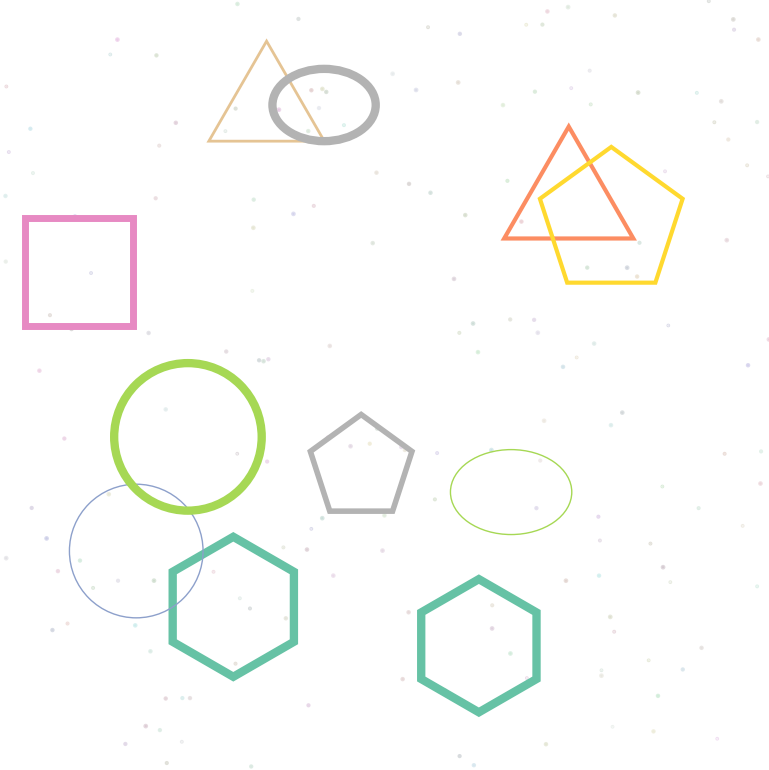[{"shape": "hexagon", "thickness": 3, "radius": 0.45, "center": [0.303, 0.212]}, {"shape": "hexagon", "thickness": 3, "radius": 0.43, "center": [0.622, 0.161]}, {"shape": "triangle", "thickness": 1.5, "radius": 0.48, "center": [0.739, 0.739]}, {"shape": "circle", "thickness": 0.5, "radius": 0.43, "center": [0.177, 0.284]}, {"shape": "square", "thickness": 2.5, "radius": 0.35, "center": [0.103, 0.647]}, {"shape": "circle", "thickness": 3, "radius": 0.48, "center": [0.244, 0.433]}, {"shape": "oval", "thickness": 0.5, "radius": 0.39, "center": [0.664, 0.361]}, {"shape": "pentagon", "thickness": 1.5, "radius": 0.49, "center": [0.794, 0.712]}, {"shape": "triangle", "thickness": 1, "radius": 0.43, "center": [0.346, 0.86]}, {"shape": "pentagon", "thickness": 2, "radius": 0.35, "center": [0.469, 0.392]}, {"shape": "oval", "thickness": 3, "radius": 0.34, "center": [0.421, 0.864]}]